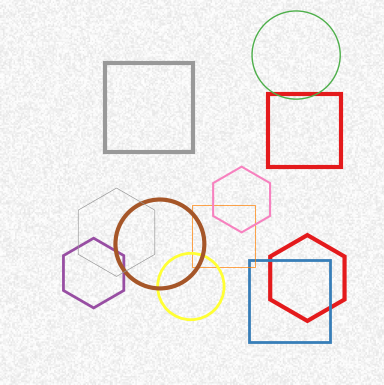[{"shape": "square", "thickness": 3, "radius": 0.48, "center": [0.79, 0.661]}, {"shape": "hexagon", "thickness": 3, "radius": 0.56, "center": [0.798, 0.278]}, {"shape": "square", "thickness": 2, "radius": 0.53, "center": [0.752, 0.218]}, {"shape": "circle", "thickness": 1, "radius": 0.57, "center": [0.769, 0.857]}, {"shape": "hexagon", "thickness": 2, "radius": 0.45, "center": [0.243, 0.291]}, {"shape": "square", "thickness": 0.5, "radius": 0.41, "center": [0.58, 0.387]}, {"shape": "circle", "thickness": 2, "radius": 0.43, "center": [0.496, 0.256]}, {"shape": "circle", "thickness": 3, "radius": 0.58, "center": [0.415, 0.366]}, {"shape": "hexagon", "thickness": 1.5, "radius": 0.43, "center": [0.628, 0.482]}, {"shape": "hexagon", "thickness": 0.5, "radius": 0.57, "center": [0.303, 0.397]}, {"shape": "square", "thickness": 3, "radius": 0.57, "center": [0.386, 0.721]}]